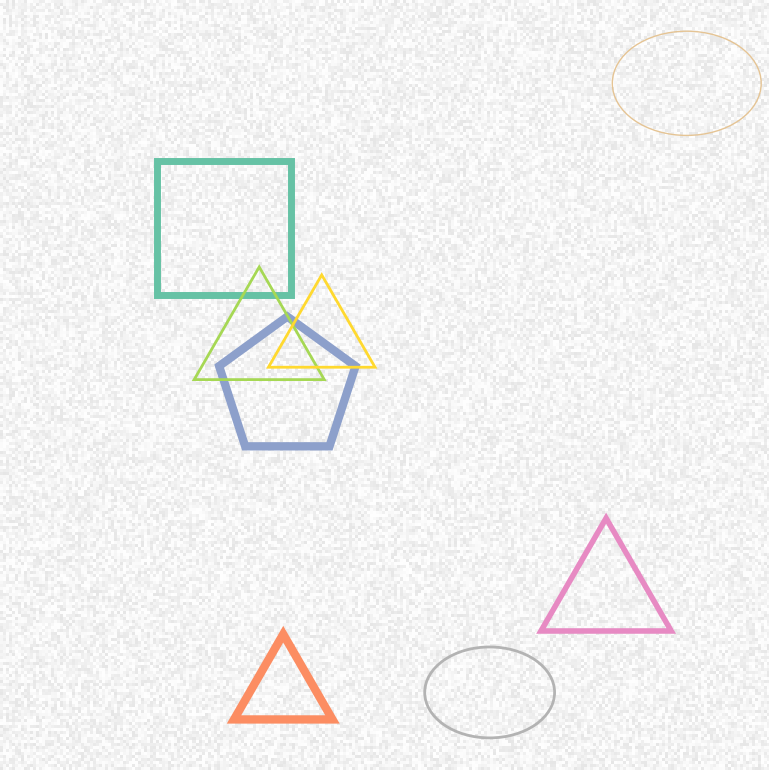[{"shape": "square", "thickness": 2.5, "radius": 0.44, "center": [0.291, 0.704]}, {"shape": "triangle", "thickness": 3, "radius": 0.37, "center": [0.368, 0.103]}, {"shape": "pentagon", "thickness": 3, "radius": 0.47, "center": [0.373, 0.496]}, {"shape": "triangle", "thickness": 2, "radius": 0.49, "center": [0.787, 0.229]}, {"shape": "triangle", "thickness": 1, "radius": 0.49, "center": [0.337, 0.556]}, {"shape": "triangle", "thickness": 1, "radius": 0.4, "center": [0.418, 0.563]}, {"shape": "oval", "thickness": 0.5, "radius": 0.48, "center": [0.892, 0.892]}, {"shape": "oval", "thickness": 1, "radius": 0.42, "center": [0.636, 0.101]}]